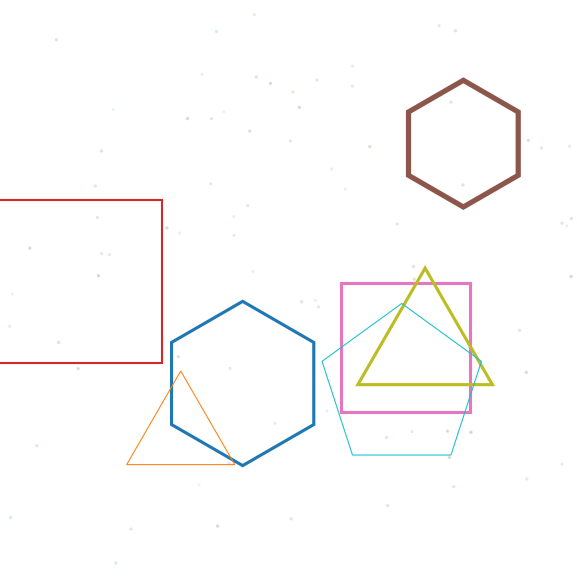[{"shape": "hexagon", "thickness": 1.5, "radius": 0.71, "center": [0.42, 0.335]}, {"shape": "triangle", "thickness": 0.5, "radius": 0.54, "center": [0.313, 0.249]}, {"shape": "square", "thickness": 1, "radius": 0.71, "center": [0.138, 0.512]}, {"shape": "hexagon", "thickness": 2.5, "radius": 0.55, "center": [0.802, 0.75]}, {"shape": "square", "thickness": 1.5, "radius": 0.56, "center": [0.702, 0.397]}, {"shape": "triangle", "thickness": 1.5, "radius": 0.67, "center": [0.736, 0.4]}, {"shape": "pentagon", "thickness": 0.5, "radius": 0.73, "center": [0.696, 0.329]}]